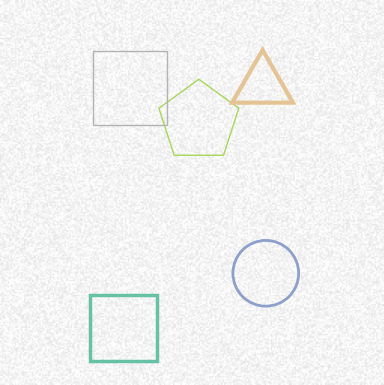[{"shape": "square", "thickness": 2.5, "radius": 0.43, "center": [0.321, 0.147]}, {"shape": "circle", "thickness": 2, "radius": 0.43, "center": [0.69, 0.29]}, {"shape": "pentagon", "thickness": 1, "radius": 0.55, "center": [0.516, 0.685]}, {"shape": "triangle", "thickness": 3, "radius": 0.46, "center": [0.682, 0.779]}, {"shape": "square", "thickness": 1, "radius": 0.48, "center": [0.338, 0.772]}]